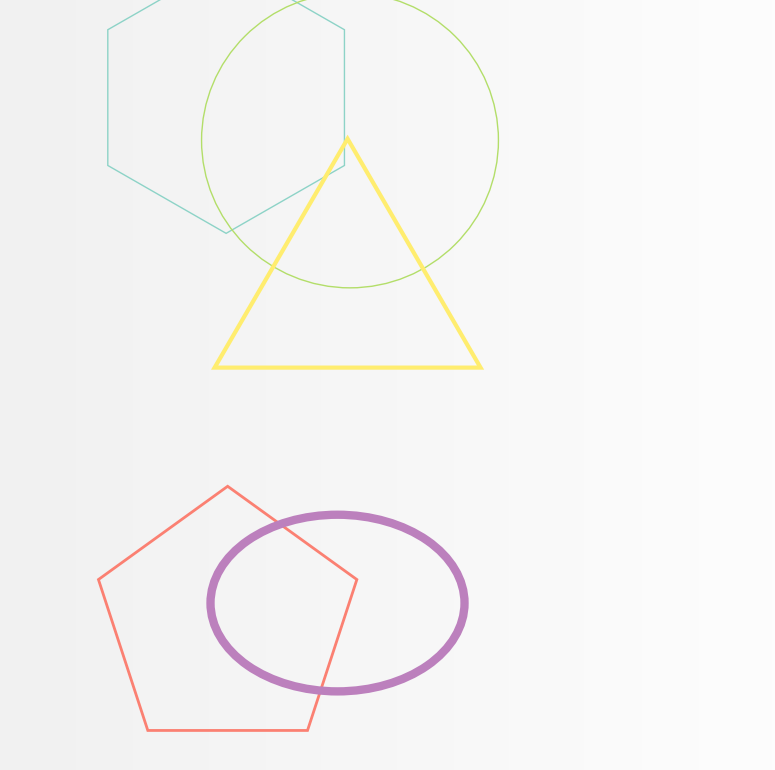[{"shape": "hexagon", "thickness": 0.5, "radius": 0.88, "center": [0.292, 0.873]}, {"shape": "pentagon", "thickness": 1, "radius": 0.88, "center": [0.294, 0.193]}, {"shape": "circle", "thickness": 0.5, "radius": 0.96, "center": [0.452, 0.818]}, {"shape": "oval", "thickness": 3, "radius": 0.82, "center": [0.436, 0.217]}, {"shape": "triangle", "thickness": 1.5, "radius": 0.99, "center": [0.449, 0.622]}]